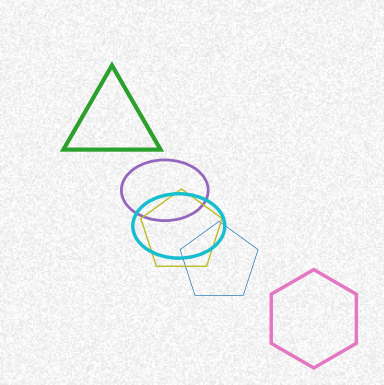[{"shape": "pentagon", "thickness": 0.5, "radius": 0.53, "center": [0.569, 0.319]}, {"shape": "triangle", "thickness": 3, "radius": 0.73, "center": [0.291, 0.684]}, {"shape": "oval", "thickness": 2, "radius": 0.56, "center": [0.428, 0.506]}, {"shape": "hexagon", "thickness": 2.5, "radius": 0.64, "center": [0.815, 0.172]}, {"shape": "pentagon", "thickness": 1, "radius": 0.55, "center": [0.471, 0.398]}, {"shape": "oval", "thickness": 2.5, "radius": 0.6, "center": [0.464, 0.413]}]